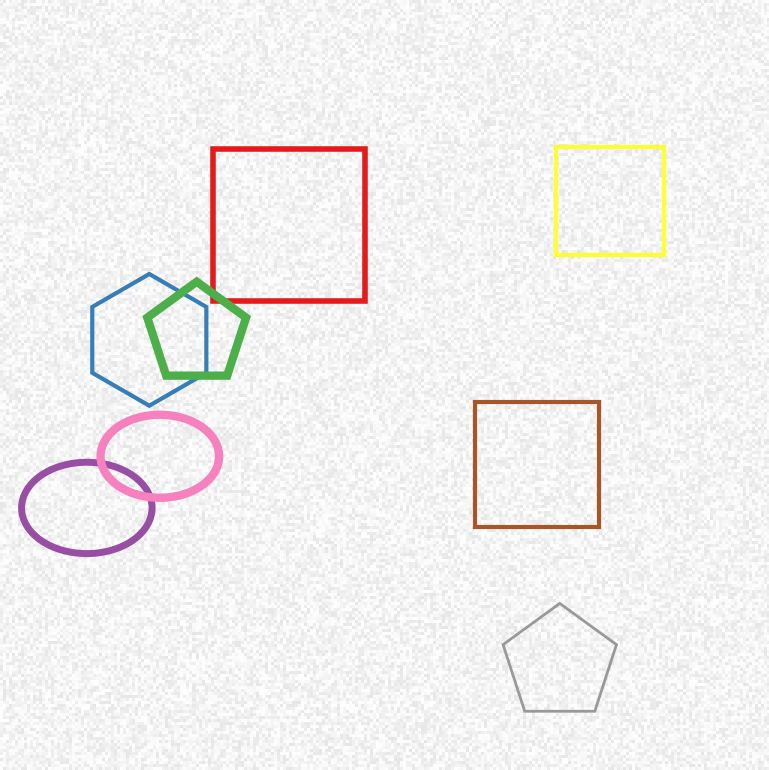[{"shape": "square", "thickness": 2, "radius": 0.49, "center": [0.376, 0.708]}, {"shape": "hexagon", "thickness": 1.5, "radius": 0.43, "center": [0.194, 0.559]}, {"shape": "pentagon", "thickness": 3, "radius": 0.34, "center": [0.255, 0.567]}, {"shape": "oval", "thickness": 2.5, "radius": 0.42, "center": [0.113, 0.34]}, {"shape": "square", "thickness": 1.5, "radius": 0.35, "center": [0.793, 0.739]}, {"shape": "square", "thickness": 1.5, "radius": 0.4, "center": [0.697, 0.397]}, {"shape": "oval", "thickness": 3, "radius": 0.38, "center": [0.208, 0.407]}, {"shape": "pentagon", "thickness": 1, "radius": 0.39, "center": [0.727, 0.139]}]